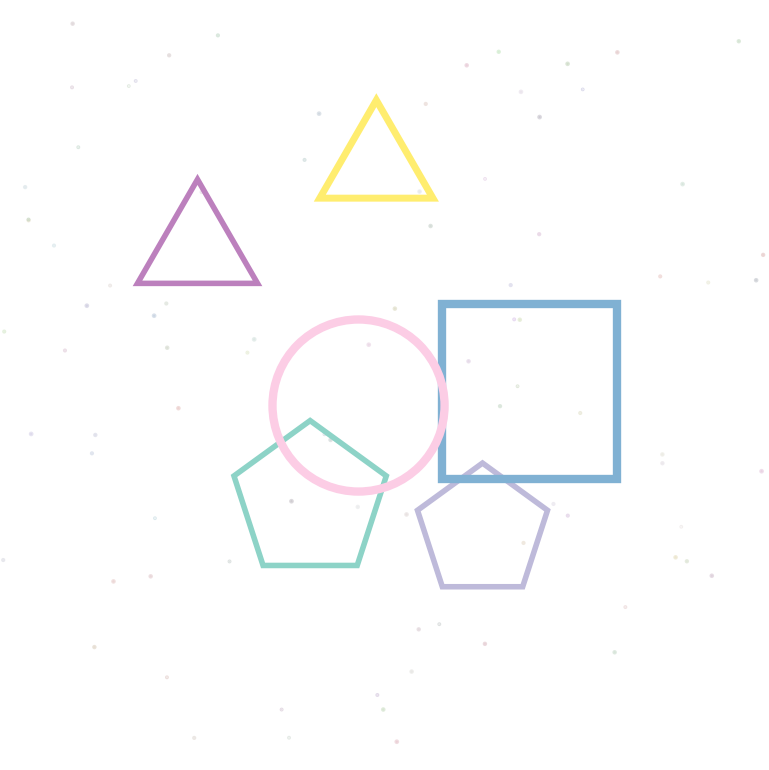[{"shape": "pentagon", "thickness": 2, "radius": 0.52, "center": [0.403, 0.35]}, {"shape": "pentagon", "thickness": 2, "radius": 0.44, "center": [0.627, 0.31]}, {"shape": "square", "thickness": 3, "radius": 0.57, "center": [0.688, 0.492]}, {"shape": "circle", "thickness": 3, "radius": 0.56, "center": [0.466, 0.473]}, {"shape": "triangle", "thickness": 2, "radius": 0.45, "center": [0.257, 0.677]}, {"shape": "triangle", "thickness": 2.5, "radius": 0.42, "center": [0.489, 0.785]}]